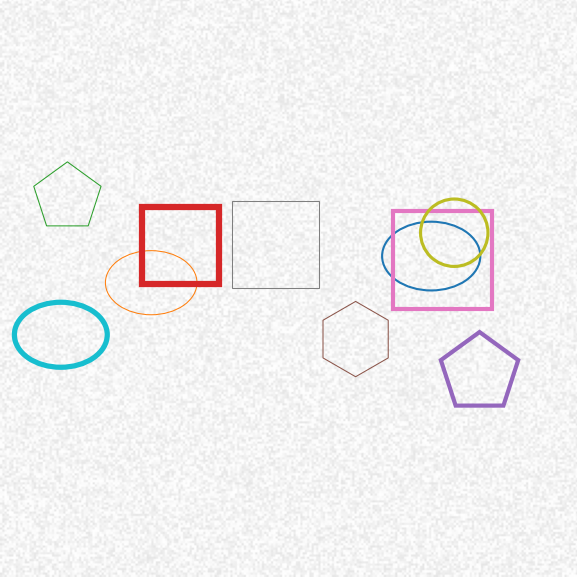[{"shape": "oval", "thickness": 1, "radius": 0.43, "center": [0.747, 0.556]}, {"shape": "oval", "thickness": 0.5, "radius": 0.4, "center": [0.262, 0.51]}, {"shape": "pentagon", "thickness": 0.5, "radius": 0.31, "center": [0.117, 0.658]}, {"shape": "square", "thickness": 3, "radius": 0.33, "center": [0.312, 0.575]}, {"shape": "pentagon", "thickness": 2, "radius": 0.35, "center": [0.83, 0.354]}, {"shape": "hexagon", "thickness": 0.5, "radius": 0.33, "center": [0.616, 0.412]}, {"shape": "square", "thickness": 2, "radius": 0.42, "center": [0.766, 0.549]}, {"shape": "square", "thickness": 0.5, "radius": 0.38, "center": [0.477, 0.576]}, {"shape": "circle", "thickness": 1.5, "radius": 0.29, "center": [0.787, 0.596]}, {"shape": "oval", "thickness": 2.5, "radius": 0.4, "center": [0.105, 0.419]}]